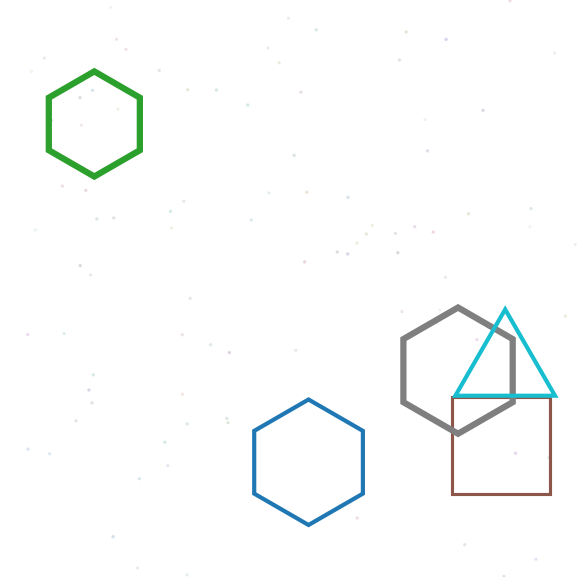[{"shape": "hexagon", "thickness": 2, "radius": 0.54, "center": [0.534, 0.199]}, {"shape": "hexagon", "thickness": 3, "radius": 0.46, "center": [0.163, 0.784]}, {"shape": "square", "thickness": 1.5, "radius": 0.42, "center": [0.867, 0.227]}, {"shape": "hexagon", "thickness": 3, "radius": 0.55, "center": [0.793, 0.357]}, {"shape": "triangle", "thickness": 2, "radius": 0.5, "center": [0.875, 0.364]}]